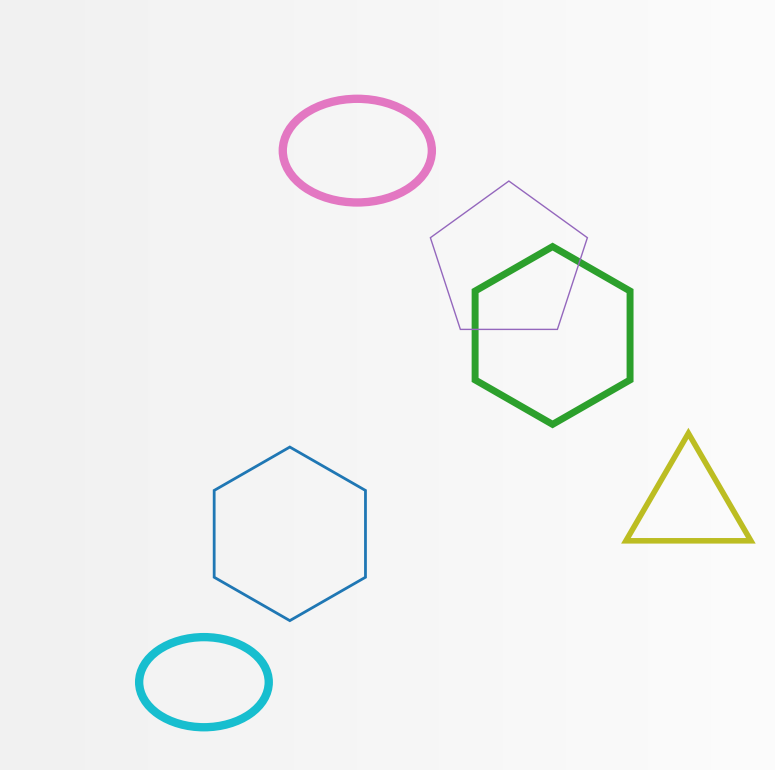[{"shape": "hexagon", "thickness": 1, "radius": 0.56, "center": [0.374, 0.307]}, {"shape": "hexagon", "thickness": 2.5, "radius": 0.58, "center": [0.713, 0.564]}, {"shape": "pentagon", "thickness": 0.5, "radius": 0.53, "center": [0.657, 0.658]}, {"shape": "oval", "thickness": 3, "radius": 0.48, "center": [0.461, 0.804]}, {"shape": "triangle", "thickness": 2, "radius": 0.47, "center": [0.888, 0.344]}, {"shape": "oval", "thickness": 3, "radius": 0.42, "center": [0.263, 0.114]}]